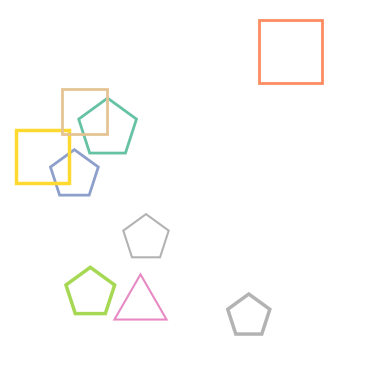[{"shape": "pentagon", "thickness": 2, "radius": 0.39, "center": [0.279, 0.666]}, {"shape": "square", "thickness": 2, "radius": 0.41, "center": [0.755, 0.865]}, {"shape": "pentagon", "thickness": 2, "radius": 0.33, "center": [0.193, 0.546]}, {"shape": "triangle", "thickness": 1.5, "radius": 0.39, "center": [0.365, 0.209]}, {"shape": "pentagon", "thickness": 2.5, "radius": 0.33, "center": [0.235, 0.239]}, {"shape": "square", "thickness": 2.5, "radius": 0.34, "center": [0.109, 0.592]}, {"shape": "square", "thickness": 2, "radius": 0.29, "center": [0.221, 0.712]}, {"shape": "pentagon", "thickness": 1.5, "radius": 0.31, "center": [0.379, 0.382]}, {"shape": "pentagon", "thickness": 2.5, "radius": 0.29, "center": [0.646, 0.179]}]